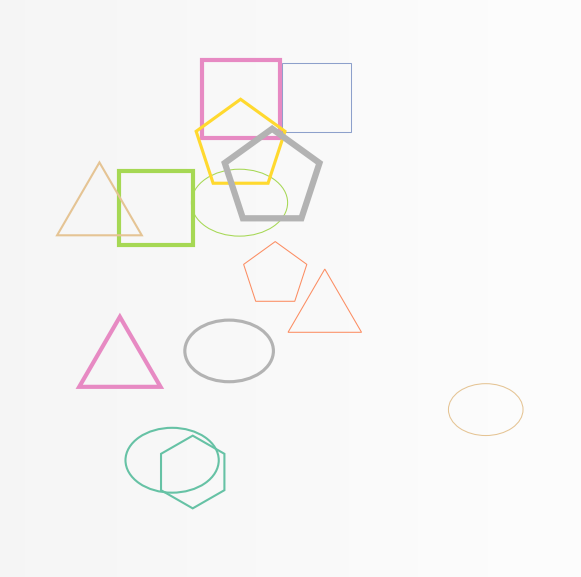[{"shape": "hexagon", "thickness": 1, "radius": 0.31, "center": [0.332, 0.182]}, {"shape": "oval", "thickness": 1, "radius": 0.4, "center": [0.296, 0.202]}, {"shape": "triangle", "thickness": 0.5, "radius": 0.37, "center": [0.559, 0.46]}, {"shape": "pentagon", "thickness": 0.5, "radius": 0.29, "center": [0.474, 0.524]}, {"shape": "square", "thickness": 0.5, "radius": 0.3, "center": [0.545, 0.831]}, {"shape": "square", "thickness": 2, "radius": 0.34, "center": [0.414, 0.828]}, {"shape": "triangle", "thickness": 2, "radius": 0.4, "center": [0.206, 0.37]}, {"shape": "oval", "thickness": 0.5, "radius": 0.41, "center": [0.412, 0.648]}, {"shape": "square", "thickness": 2, "radius": 0.32, "center": [0.269, 0.639]}, {"shape": "pentagon", "thickness": 1.5, "radius": 0.4, "center": [0.414, 0.747]}, {"shape": "oval", "thickness": 0.5, "radius": 0.32, "center": [0.836, 0.29]}, {"shape": "triangle", "thickness": 1, "radius": 0.42, "center": [0.171, 0.634]}, {"shape": "oval", "thickness": 1.5, "radius": 0.38, "center": [0.394, 0.391]}, {"shape": "pentagon", "thickness": 3, "radius": 0.43, "center": [0.468, 0.69]}]